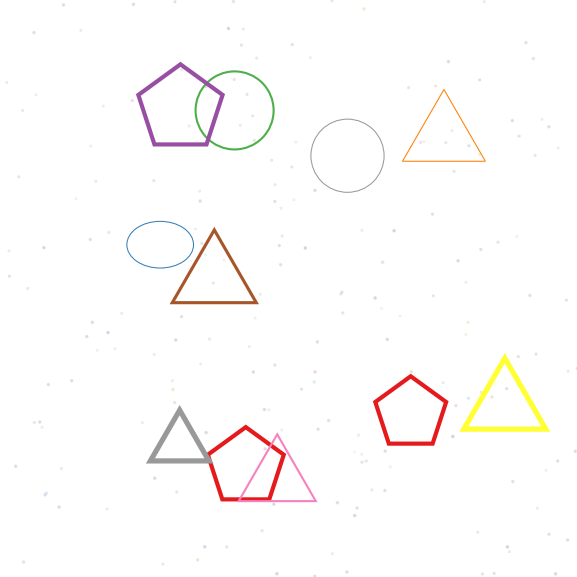[{"shape": "pentagon", "thickness": 2, "radius": 0.32, "center": [0.711, 0.283]}, {"shape": "pentagon", "thickness": 2, "radius": 0.35, "center": [0.426, 0.19]}, {"shape": "oval", "thickness": 0.5, "radius": 0.29, "center": [0.277, 0.575]}, {"shape": "circle", "thickness": 1, "radius": 0.34, "center": [0.406, 0.808]}, {"shape": "pentagon", "thickness": 2, "radius": 0.38, "center": [0.312, 0.811]}, {"shape": "triangle", "thickness": 0.5, "radius": 0.41, "center": [0.769, 0.761]}, {"shape": "triangle", "thickness": 2.5, "radius": 0.41, "center": [0.874, 0.297]}, {"shape": "triangle", "thickness": 1.5, "radius": 0.42, "center": [0.371, 0.517]}, {"shape": "triangle", "thickness": 1, "radius": 0.39, "center": [0.48, 0.17]}, {"shape": "circle", "thickness": 0.5, "radius": 0.32, "center": [0.602, 0.729]}, {"shape": "triangle", "thickness": 2.5, "radius": 0.29, "center": [0.311, 0.23]}]